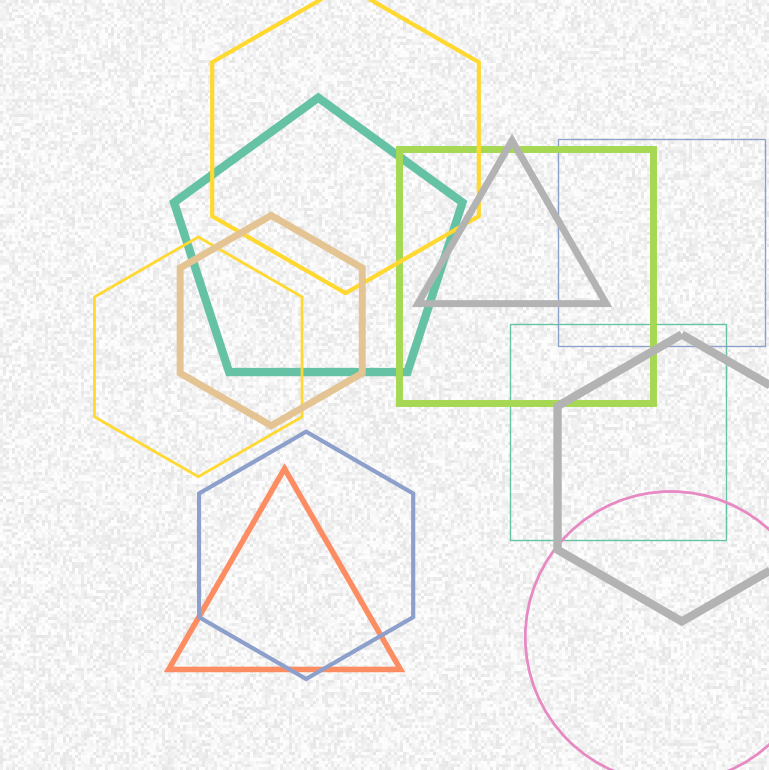[{"shape": "square", "thickness": 0.5, "radius": 0.7, "center": [0.802, 0.439]}, {"shape": "pentagon", "thickness": 3, "radius": 0.98, "center": [0.413, 0.676]}, {"shape": "triangle", "thickness": 2, "radius": 0.87, "center": [0.37, 0.218]}, {"shape": "square", "thickness": 0.5, "radius": 0.67, "center": [0.859, 0.685]}, {"shape": "hexagon", "thickness": 1.5, "radius": 0.8, "center": [0.398, 0.279]}, {"shape": "circle", "thickness": 1, "radius": 0.95, "center": [0.871, 0.173]}, {"shape": "square", "thickness": 2.5, "radius": 0.82, "center": [0.684, 0.642]}, {"shape": "hexagon", "thickness": 1.5, "radius": 1.0, "center": [0.449, 0.819]}, {"shape": "hexagon", "thickness": 1, "radius": 0.78, "center": [0.257, 0.537]}, {"shape": "hexagon", "thickness": 2.5, "radius": 0.68, "center": [0.352, 0.584]}, {"shape": "triangle", "thickness": 2.5, "radius": 0.71, "center": [0.665, 0.676]}, {"shape": "hexagon", "thickness": 3, "radius": 0.93, "center": [0.885, 0.379]}]